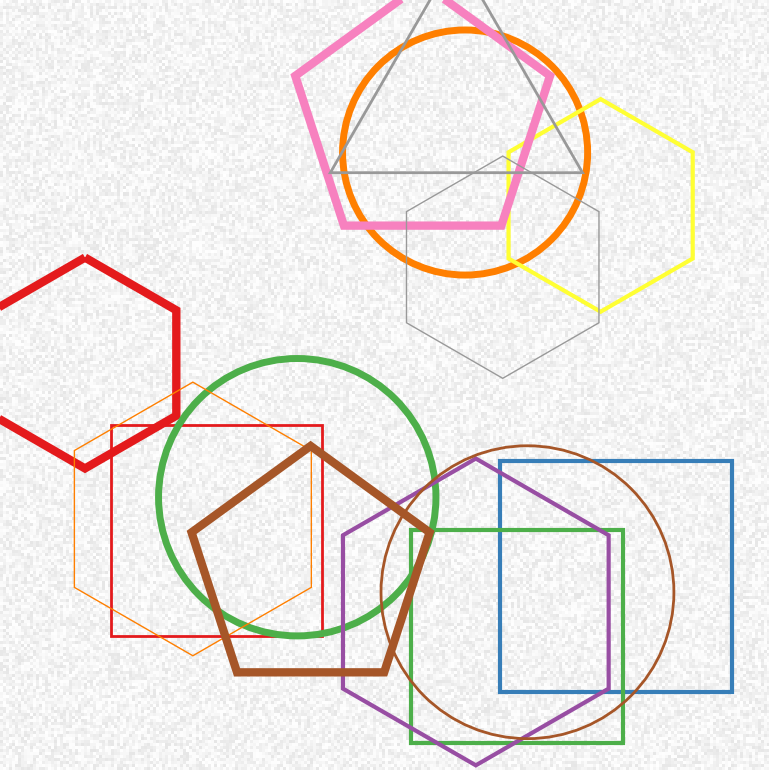[{"shape": "square", "thickness": 1, "radius": 0.69, "center": [0.281, 0.311]}, {"shape": "hexagon", "thickness": 3, "radius": 0.68, "center": [0.11, 0.529]}, {"shape": "square", "thickness": 1.5, "radius": 0.75, "center": [0.8, 0.251]}, {"shape": "circle", "thickness": 2.5, "radius": 0.9, "center": [0.386, 0.354]}, {"shape": "square", "thickness": 1.5, "radius": 0.69, "center": [0.671, 0.173]}, {"shape": "hexagon", "thickness": 1.5, "radius": 1.0, "center": [0.618, 0.205]}, {"shape": "hexagon", "thickness": 0.5, "radius": 0.89, "center": [0.25, 0.326]}, {"shape": "circle", "thickness": 2.5, "radius": 0.8, "center": [0.604, 0.802]}, {"shape": "hexagon", "thickness": 1.5, "radius": 0.69, "center": [0.78, 0.733]}, {"shape": "circle", "thickness": 1, "radius": 0.95, "center": [0.685, 0.231]}, {"shape": "pentagon", "thickness": 3, "radius": 0.81, "center": [0.403, 0.258]}, {"shape": "pentagon", "thickness": 3, "radius": 0.87, "center": [0.549, 0.848]}, {"shape": "hexagon", "thickness": 0.5, "radius": 0.72, "center": [0.653, 0.653]}, {"shape": "triangle", "thickness": 1, "radius": 0.95, "center": [0.593, 0.87]}]